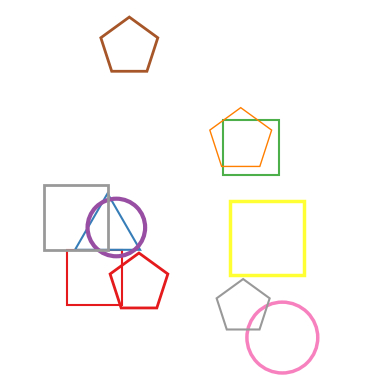[{"shape": "square", "thickness": 1.5, "radius": 0.36, "center": [0.245, 0.28]}, {"shape": "pentagon", "thickness": 2, "radius": 0.39, "center": [0.361, 0.264]}, {"shape": "triangle", "thickness": 1.5, "radius": 0.49, "center": [0.279, 0.4]}, {"shape": "square", "thickness": 1.5, "radius": 0.36, "center": [0.652, 0.617]}, {"shape": "circle", "thickness": 3, "radius": 0.37, "center": [0.302, 0.409]}, {"shape": "pentagon", "thickness": 1, "radius": 0.42, "center": [0.625, 0.636]}, {"shape": "square", "thickness": 2.5, "radius": 0.48, "center": [0.693, 0.381]}, {"shape": "pentagon", "thickness": 2, "radius": 0.39, "center": [0.336, 0.878]}, {"shape": "circle", "thickness": 2.5, "radius": 0.46, "center": [0.733, 0.123]}, {"shape": "square", "thickness": 2, "radius": 0.42, "center": [0.198, 0.435]}, {"shape": "pentagon", "thickness": 1.5, "radius": 0.36, "center": [0.632, 0.203]}]